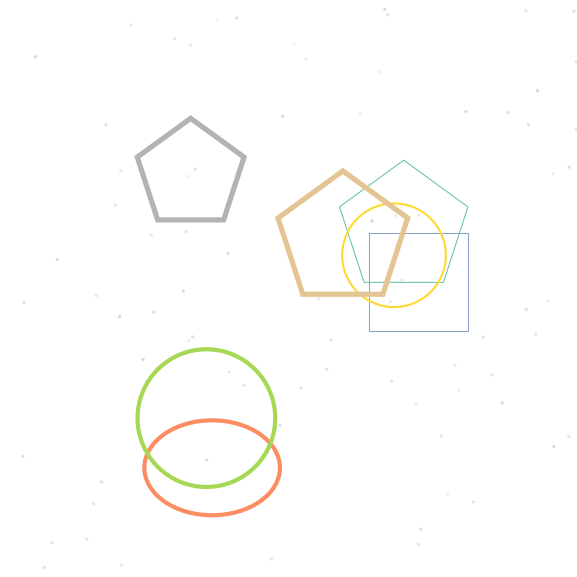[{"shape": "pentagon", "thickness": 0.5, "radius": 0.58, "center": [0.699, 0.605]}, {"shape": "oval", "thickness": 2, "radius": 0.59, "center": [0.367, 0.189]}, {"shape": "square", "thickness": 0.5, "radius": 0.43, "center": [0.725, 0.511]}, {"shape": "circle", "thickness": 2, "radius": 0.6, "center": [0.357, 0.275]}, {"shape": "circle", "thickness": 1, "radius": 0.45, "center": [0.682, 0.557]}, {"shape": "pentagon", "thickness": 2.5, "radius": 0.59, "center": [0.594, 0.585]}, {"shape": "pentagon", "thickness": 2.5, "radius": 0.49, "center": [0.33, 0.697]}]